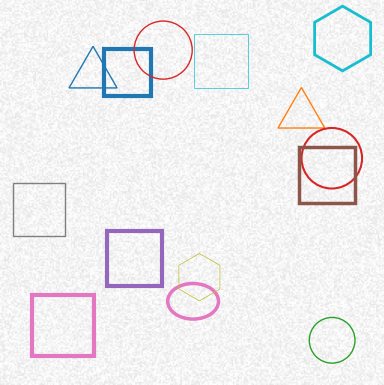[{"shape": "triangle", "thickness": 1, "radius": 0.36, "center": [0.242, 0.808]}, {"shape": "square", "thickness": 3, "radius": 0.3, "center": [0.331, 0.813]}, {"shape": "triangle", "thickness": 1, "radius": 0.35, "center": [0.783, 0.703]}, {"shape": "circle", "thickness": 1, "radius": 0.3, "center": [0.863, 0.116]}, {"shape": "circle", "thickness": 1.5, "radius": 0.39, "center": [0.862, 0.589]}, {"shape": "circle", "thickness": 1, "radius": 0.38, "center": [0.424, 0.87]}, {"shape": "square", "thickness": 3, "radius": 0.36, "center": [0.349, 0.329]}, {"shape": "square", "thickness": 2.5, "radius": 0.36, "center": [0.85, 0.546]}, {"shape": "oval", "thickness": 2.5, "radius": 0.33, "center": [0.502, 0.217]}, {"shape": "square", "thickness": 3, "radius": 0.4, "center": [0.163, 0.154]}, {"shape": "square", "thickness": 1, "radius": 0.34, "center": [0.101, 0.455]}, {"shape": "hexagon", "thickness": 0.5, "radius": 0.31, "center": [0.518, 0.28]}, {"shape": "square", "thickness": 0.5, "radius": 0.35, "center": [0.573, 0.841]}, {"shape": "hexagon", "thickness": 2, "radius": 0.42, "center": [0.89, 0.9]}]